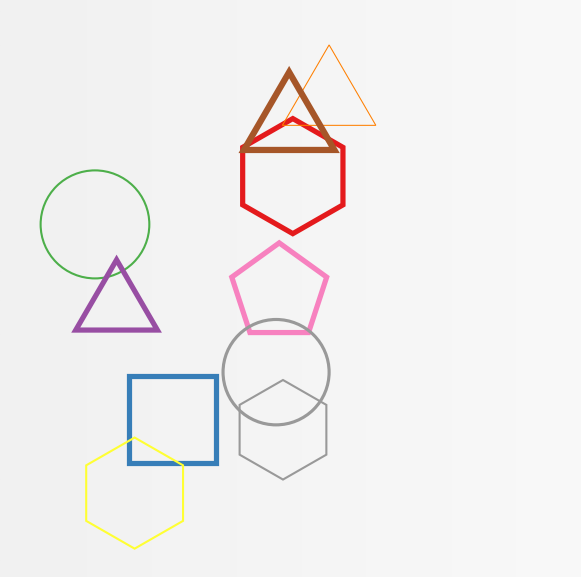[{"shape": "hexagon", "thickness": 2.5, "radius": 0.5, "center": [0.504, 0.694]}, {"shape": "square", "thickness": 2.5, "radius": 0.38, "center": [0.297, 0.272]}, {"shape": "circle", "thickness": 1, "radius": 0.47, "center": [0.163, 0.611]}, {"shape": "triangle", "thickness": 2.5, "radius": 0.41, "center": [0.201, 0.468]}, {"shape": "triangle", "thickness": 0.5, "radius": 0.46, "center": [0.566, 0.829]}, {"shape": "hexagon", "thickness": 1, "radius": 0.48, "center": [0.232, 0.145]}, {"shape": "triangle", "thickness": 3, "radius": 0.45, "center": [0.497, 0.784]}, {"shape": "pentagon", "thickness": 2.5, "radius": 0.43, "center": [0.48, 0.493]}, {"shape": "circle", "thickness": 1.5, "radius": 0.46, "center": [0.475, 0.355]}, {"shape": "hexagon", "thickness": 1, "radius": 0.43, "center": [0.487, 0.255]}]